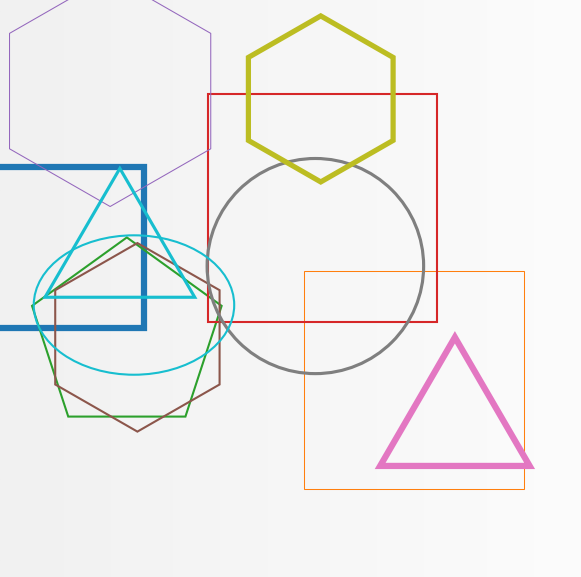[{"shape": "square", "thickness": 3, "radius": 0.7, "center": [0.108, 0.57]}, {"shape": "square", "thickness": 0.5, "radius": 0.94, "center": [0.712, 0.341]}, {"shape": "pentagon", "thickness": 1, "radius": 0.86, "center": [0.218, 0.417]}, {"shape": "square", "thickness": 1, "radius": 0.98, "center": [0.555, 0.639]}, {"shape": "hexagon", "thickness": 0.5, "radius": 1.0, "center": [0.189, 0.841]}, {"shape": "hexagon", "thickness": 1, "radius": 0.82, "center": [0.236, 0.415]}, {"shape": "triangle", "thickness": 3, "radius": 0.74, "center": [0.783, 0.267]}, {"shape": "circle", "thickness": 1.5, "radius": 0.93, "center": [0.543, 0.538]}, {"shape": "hexagon", "thickness": 2.5, "radius": 0.72, "center": [0.552, 0.828]}, {"shape": "oval", "thickness": 1, "radius": 0.86, "center": [0.231, 0.471]}, {"shape": "triangle", "thickness": 1.5, "radius": 0.74, "center": [0.206, 0.559]}]